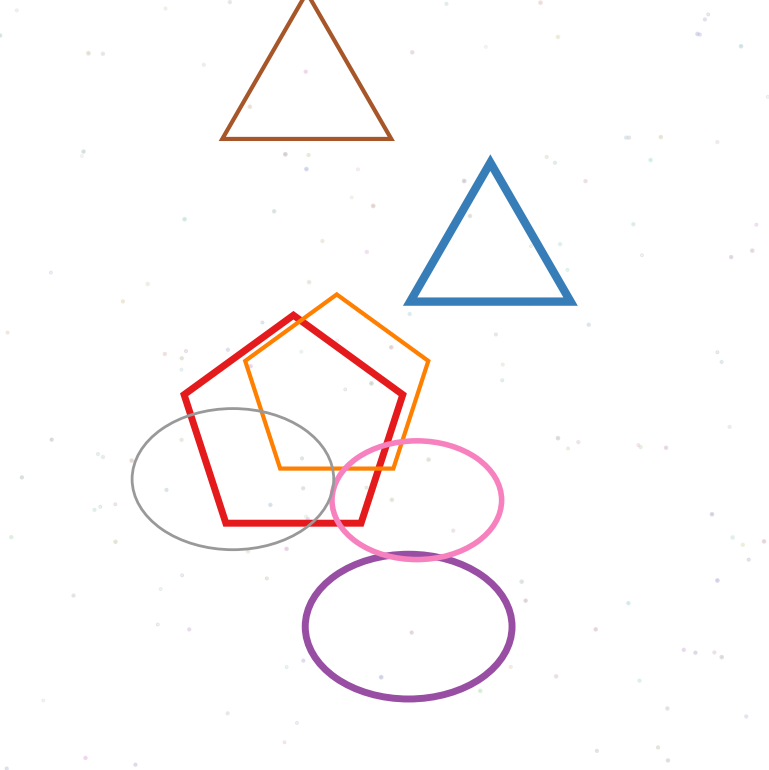[{"shape": "pentagon", "thickness": 2.5, "radius": 0.75, "center": [0.381, 0.441]}, {"shape": "triangle", "thickness": 3, "radius": 0.6, "center": [0.637, 0.668]}, {"shape": "oval", "thickness": 2.5, "radius": 0.67, "center": [0.531, 0.186]}, {"shape": "pentagon", "thickness": 1.5, "radius": 0.63, "center": [0.437, 0.493]}, {"shape": "triangle", "thickness": 1.5, "radius": 0.63, "center": [0.398, 0.883]}, {"shape": "oval", "thickness": 2, "radius": 0.55, "center": [0.541, 0.35]}, {"shape": "oval", "thickness": 1, "radius": 0.65, "center": [0.302, 0.378]}]